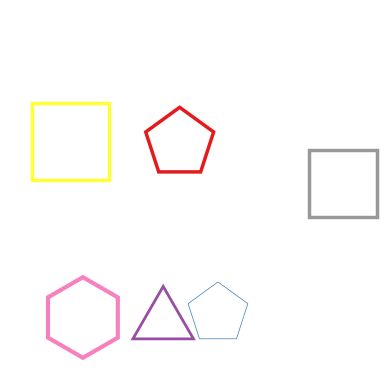[{"shape": "pentagon", "thickness": 2.5, "radius": 0.46, "center": [0.467, 0.629]}, {"shape": "pentagon", "thickness": 0.5, "radius": 0.41, "center": [0.566, 0.186]}, {"shape": "triangle", "thickness": 2, "radius": 0.45, "center": [0.424, 0.165]}, {"shape": "square", "thickness": 2.5, "radius": 0.5, "center": [0.183, 0.632]}, {"shape": "hexagon", "thickness": 3, "radius": 0.52, "center": [0.215, 0.175]}, {"shape": "square", "thickness": 2.5, "radius": 0.44, "center": [0.891, 0.523]}]